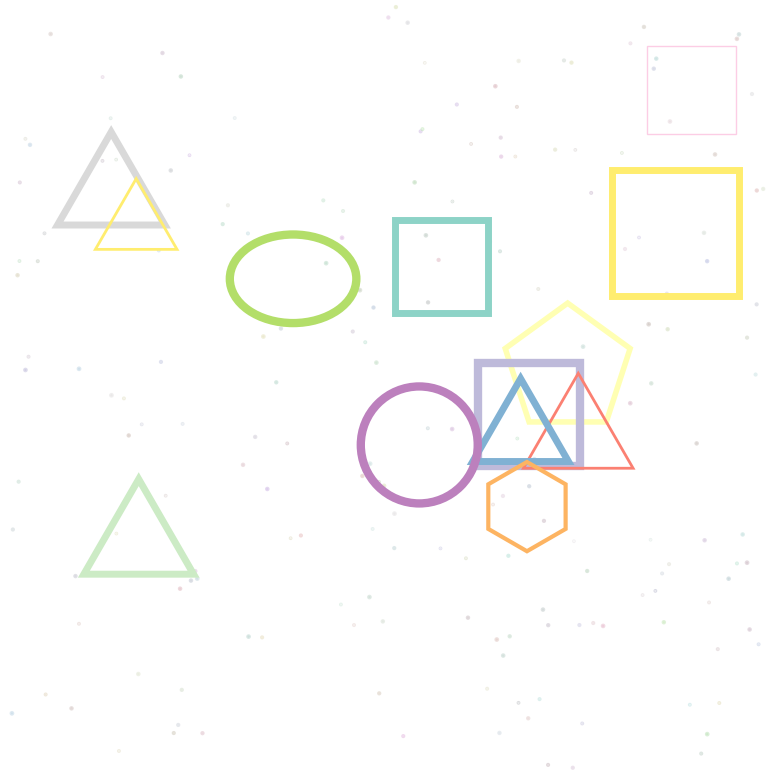[{"shape": "square", "thickness": 2.5, "radius": 0.3, "center": [0.573, 0.654]}, {"shape": "pentagon", "thickness": 2, "radius": 0.43, "center": [0.737, 0.521]}, {"shape": "square", "thickness": 3, "radius": 0.33, "center": [0.687, 0.462]}, {"shape": "triangle", "thickness": 1, "radius": 0.41, "center": [0.751, 0.433]}, {"shape": "triangle", "thickness": 2.5, "radius": 0.36, "center": [0.676, 0.436]}, {"shape": "hexagon", "thickness": 1.5, "radius": 0.29, "center": [0.684, 0.342]}, {"shape": "oval", "thickness": 3, "radius": 0.41, "center": [0.381, 0.638]}, {"shape": "square", "thickness": 0.5, "radius": 0.29, "center": [0.898, 0.883]}, {"shape": "triangle", "thickness": 2.5, "radius": 0.4, "center": [0.144, 0.748]}, {"shape": "circle", "thickness": 3, "radius": 0.38, "center": [0.545, 0.422]}, {"shape": "triangle", "thickness": 2.5, "radius": 0.41, "center": [0.18, 0.295]}, {"shape": "triangle", "thickness": 1, "radius": 0.31, "center": [0.177, 0.707]}, {"shape": "square", "thickness": 2.5, "radius": 0.41, "center": [0.877, 0.697]}]